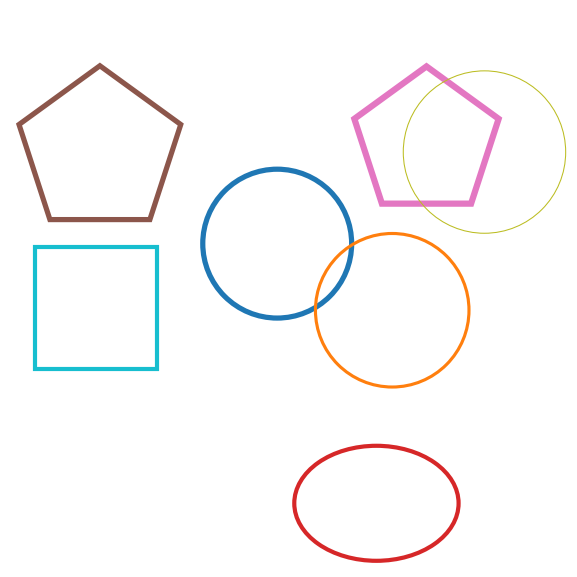[{"shape": "circle", "thickness": 2.5, "radius": 0.64, "center": [0.48, 0.577]}, {"shape": "circle", "thickness": 1.5, "radius": 0.66, "center": [0.679, 0.462]}, {"shape": "oval", "thickness": 2, "radius": 0.71, "center": [0.652, 0.128]}, {"shape": "pentagon", "thickness": 2.5, "radius": 0.74, "center": [0.173, 0.738]}, {"shape": "pentagon", "thickness": 3, "radius": 0.66, "center": [0.739, 0.753]}, {"shape": "circle", "thickness": 0.5, "radius": 0.7, "center": [0.839, 0.736]}, {"shape": "square", "thickness": 2, "radius": 0.53, "center": [0.166, 0.466]}]